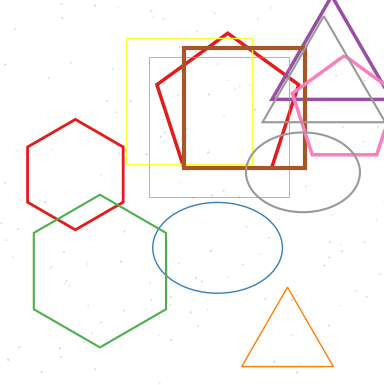[{"shape": "hexagon", "thickness": 2, "radius": 0.72, "center": [0.196, 0.546]}, {"shape": "pentagon", "thickness": 2.5, "radius": 0.97, "center": [0.592, 0.72]}, {"shape": "oval", "thickness": 1, "radius": 0.84, "center": [0.565, 0.356]}, {"shape": "hexagon", "thickness": 1.5, "radius": 0.99, "center": [0.26, 0.296]}, {"shape": "triangle", "thickness": 2.5, "radius": 0.9, "center": [0.862, 0.831]}, {"shape": "square", "thickness": 0.5, "radius": 0.91, "center": [0.568, 0.67]}, {"shape": "triangle", "thickness": 1, "radius": 0.69, "center": [0.747, 0.117]}, {"shape": "square", "thickness": 1, "radius": 0.82, "center": [0.49, 0.737]}, {"shape": "square", "thickness": 3, "radius": 0.78, "center": [0.635, 0.719]}, {"shape": "pentagon", "thickness": 2.5, "radius": 0.71, "center": [0.895, 0.713]}, {"shape": "triangle", "thickness": 1.5, "radius": 0.92, "center": [0.841, 0.774]}, {"shape": "oval", "thickness": 1.5, "radius": 0.74, "center": [0.787, 0.552]}]